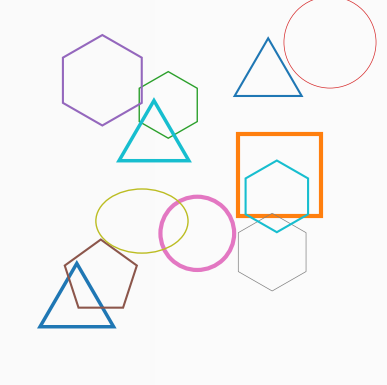[{"shape": "triangle", "thickness": 2.5, "radius": 0.55, "center": [0.198, 0.206]}, {"shape": "triangle", "thickness": 1.5, "radius": 0.5, "center": [0.692, 0.801]}, {"shape": "square", "thickness": 3, "radius": 0.53, "center": [0.721, 0.546]}, {"shape": "hexagon", "thickness": 1, "radius": 0.43, "center": [0.434, 0.727]}, {"shape": "circle", "thickness": 0.5, "radius": 0.59, "center": [0.852, 0.89]}, {"shape": "hexagon", "thickness": 1.5, "radius": 0.59, "center": [0.264, 0.792]}, {"shape": "pentagon", "thickness": 1.5, "radius": 0.49, "center": [0.26, 0.28]}, {"shape": "circle", "thickness": 3, "radius": 0.48, "center": [0.509, 0.394]}, {"shape": "hexagon", "thickness": 0.5, "radius": 0.5, "center": [0.702, 0.345]}, {"shape": "oval", "thickness": 1, "radius": 0.59, "center": [0.366, 0.426]}, {"shape": "hexagon", "thickness": 1.5, "radius": 0.47, "center": [0.714, 0.49]}, {"shape": "triangle", "thickness": 2.5, "radius": 0.52, "center": [0.397, 0.635]}]